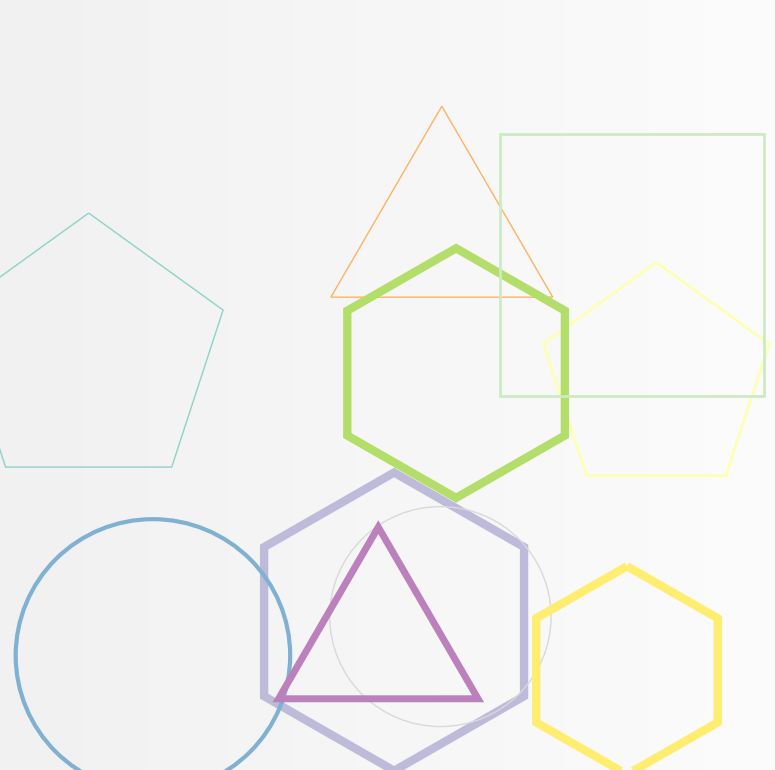[{"shape": "pentagon", "thickness": 0.5, "radius": 0.91, "center": [0.114, 0.541]}, {"shape": "pentagon", "thickness": 1, "radius": 0.77, "center": [0.847, 0.506]}, {"shape": "hexagon", "thickness": 3, "radius": 0.97, "center": [0.509, 0.193]}, {"shape": "circle", "thickness": 1.5, "radius": 0.89, "center": [0.197, 0.149]}, {"shape": "triangle", "thickness": 0.5, "radius": 0.83, "center": [0.57, 0.697]}, {"shape": "hexagon", "thickness": 3, "radius": 0.81, "center": [0.588, 0.515]}, {"shape": "circle", "thickness": 0.5, "radius": 0.71, "center": [0.568, 0.199]}, {"shape": "triangle", "thickness": 2.5, "radius": 0.74, "center": [0.488, 0.167]}, {"shape": "square", "thickness": 1, "radius": 0.85, "center": [0.816, 0.656]}, {"shape": "hexagon", "thickness": 3, "radius": 0.68, "center": [0.809, 0.129]}]